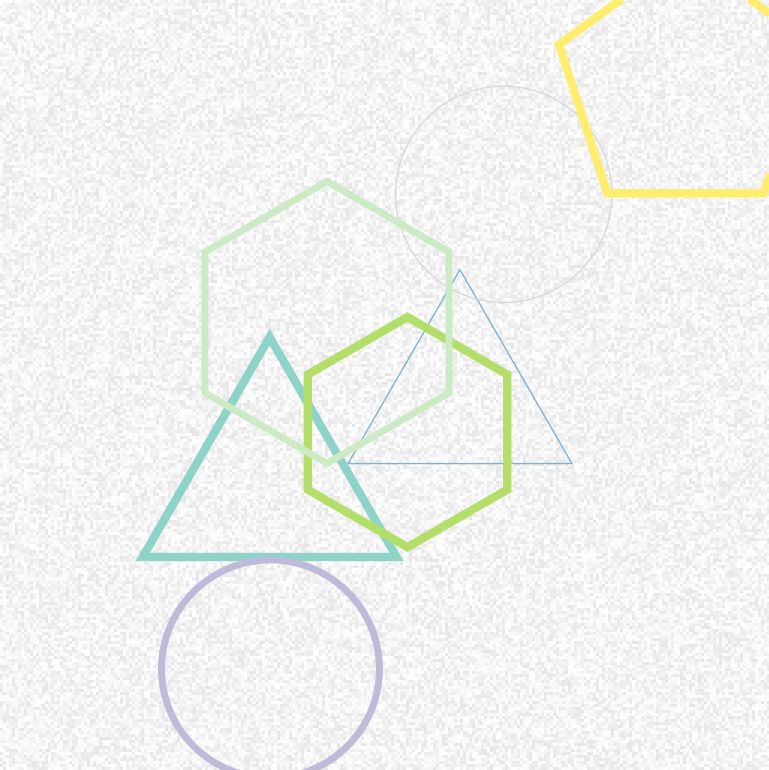[{"shape": "triangle", "thickness": 3, "radius": 0.95, "center": [0.35, 0.372]}, {"shape": "circle", "thickness": 2.5, "radius": 0.71, "center": [0.351, 0.131]}, {"shape": "triangle", "thickness": 0.5, "radius": 0.84, "center": [0.597, 0.482]}, {"shape": "hexagon", "thickness": 3, "radius": 0.75, "center": [0.529, 0.439]}, {"shape": "circle", "thickness": 0.5, "radius": 0.7, "center": [0.654, 0.748]}, {"shape": "hexagon", "thickness": 2.5, "radius": 0.92, "center": [0.425, 0.581]}, {"shape": "pentagon", "thickness": 3, "radius": 0.86, "center": [0.89, 0.889]}]